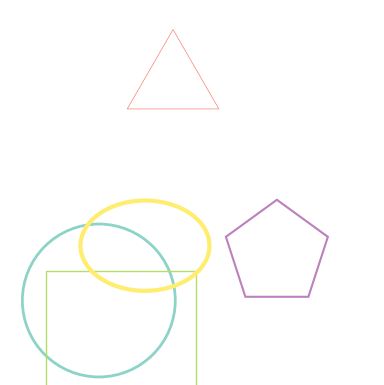[{"shape": "circle", "thickness": 2, "radius": 0.99, "center": [0.257, 0.219]}, {"shape": "triangle", "thickness": 0.5, "radius": 0.69, "center": [0.45, 0.786]}, {"shape": "square", "thickness": 1, "radius": 0.97, "center": [0.314, 0.103]}, {"shape": "pentagon", "thickness": 1.5, "radius": 0.7, "center": [0.719, 0.342]}, {"shape": "oval", "thickness": 3, "radius": 0.84, "center": [0.377, 0.362]}]